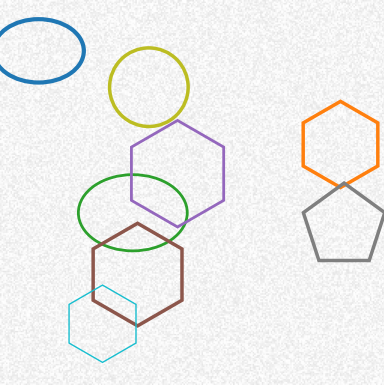[{"shape": "oval", "thickness": 3, "radius": 0.59, "center": [0.1, 0.868]}, {"shape": "hexagon", "thickness": 2.5, "radius": 0.56, "center": [0.884, 0.625]}, {"shape": "oval", "thickness": 2, "radius": 0.71, "center": [0.345, 0.447]}, {"shape": "hexagon", "thickness": 2, "radius": 0.69, "center": [0.461, 0.549]}, {"shape": "hexagon", "thickness": 2.5, "radius": 0.67, "center": [0.357, 0.287]}, {"shape": "pentagon", "thickness": 2.5, "radius": 0.56, "center": [0.894, 0.413]}, {"shape": "circle", "thickness": 2.5, "radius": 0.51, "center": [0.387, 0.774]}, {"shape": "hexagon", "thickness": 1, "radius": 0.5, "center": [0.266, 0.159]}]